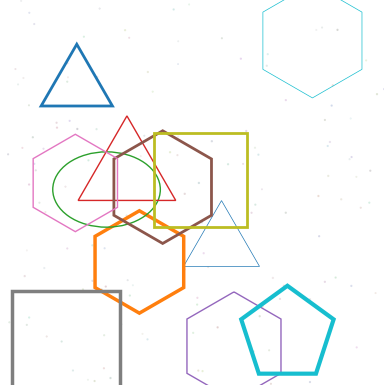[{"shape": "triangle", "thickness": 2, "radius": 0.53, "center": [0.199, 0.778]}, {"shape": "triangle", "thickness": 0.5, "radius": 0.57, "center": [0.575, 0.365]}, {"shape": "hexagon", "thickness": 2.5, "radius": 0.66, "center": [0.362, 0.32]}, {"shape": "oval", "thickness": 1, "radius": 0.7, "center": [0.277, 0.508]}, {"shape": "triangle", "thickness": 1, "radius": 0.73, "center": [0.33, 0.553]}, {"shape": "hexagon", "thickness": 1, "radius": 0.71, "center": [0.608, 0.101]}, {"shape": "hexagon", "thickness": 2, "radius": 0.73, "center": [0.423, 0.514]}, {"shape": "hexagon", "thickness": 1, "radius": 0.63, "center": [0.196, 0.525]}, {"shape": "square", "thickness": 2.5, "radius": 0.7, "center": [0.171, 0.103]}, {"shape": "square", "thickness": 2, "radius": 0.61, "center": [0.521, 0.532]}, {"shape": "hexagon", "thickness": 0.5, "radius": 0.74, "center": [0.812, 0.894]}, {"shape": "pentagon", "thickness": 3, "radius": 0.63, "center": [0.747, 0.132]}]